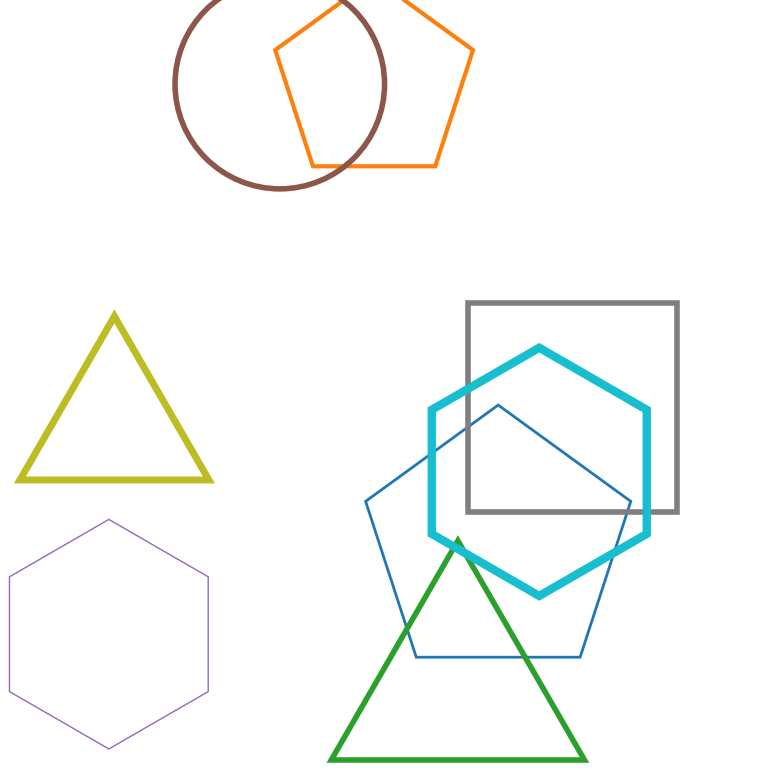[{"shape": "pentagon", "thickness": 1, "radius": 0.91, "center": [0.647, 0.293]}, {"shape": "pentagon", "thickness": 1.5, "radius": 0.68, "center": [0.486, 0.893]}, {"shape": "triangle", "thickness": 2, "radius": 0.95, "center": [0.595, 0.108]}, {"shape": "hexagon", "thickness": 0.5, "radius": 0.75, "center": [0.141, 0.176]}, {"shape": "circle", "thickness": 2, "radius": 0.68, "center": [0.363, 0.891]}, {"shape": "square", "thickness": 2, "radius": 0.68, "center": [0.744, 0.471]}, {"shape": "triangle", "thickness": 2.5, "radius": 0.71, "center": [0.149, 0.448]}, {"shape": "hexagon", "thickness": 3, "radius": 0.81, "center": [0.7, 0.387]}]